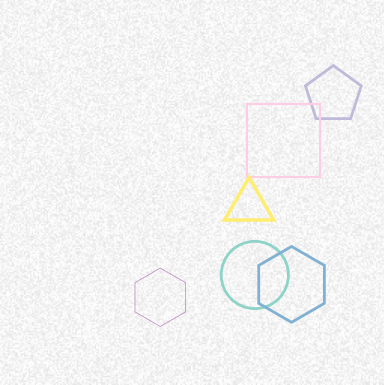[{"shape": "circle", "thickness": 2, "radius": 0.44, "center": [0.662, 0.286]}, {"shape": "pentagon", "thickness": 2, "radius": 0.38, "center": [0.866, 0.754]}, {"shape": "hexagon", "thickness": 2, "radius": 0.49, "center": [0.757, 0.261]}, {"shape": "square", "thickness": 1.5, "radius": 0.47, "center": [0.737, 0.635]}, {"shape": "hexagon", "thickness": 0.5, "radius": 0.38, "center": [0.416, 0.228]}, {"shape": "triangle", "thickness": 2.5, "radius": 0.37, "center": [0.647, 0.465]}]